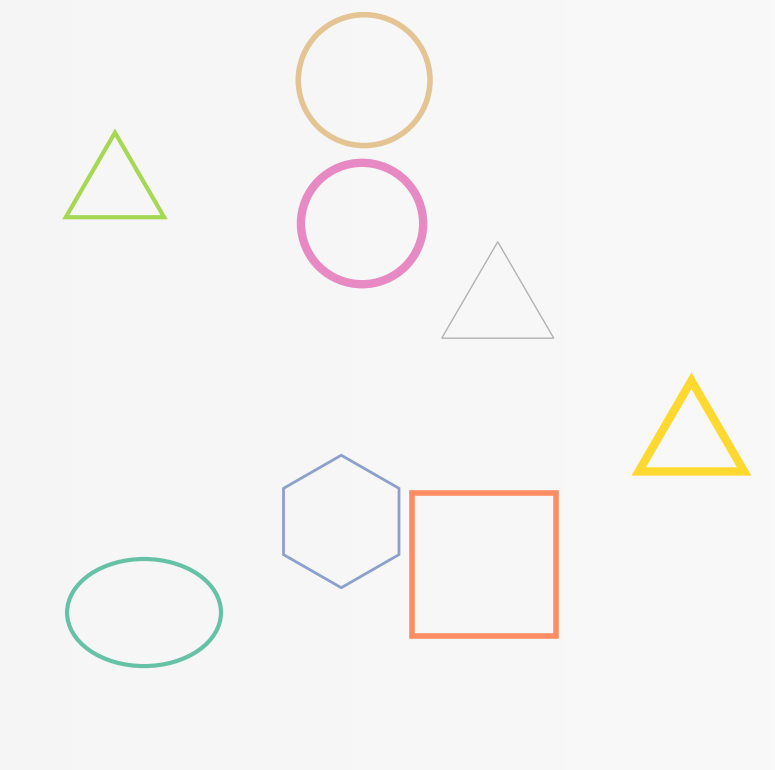[{"shape": "oval", "thickness": 1.5, "radius": 0.5, "center": [0.186, 0.204]}, {"shape": "square", "thickness": 2, "radius": 0.46, "center": [0.624, 0.267]}, {"shape": "hexagon", "thickness": 1, "radius": 0.43, "center": [0.44, 0.323]}, {"shape": "circle", "thickness": 3, "radius": 0.39, "center": [0.467, 0.71]}, {"shape": "triangle", "thickness": 1.5, "radius": 0.37, "center": [0.148, 0.755]}, {"shape": "triangle", "thickness": 3, "radius": 0.39, "center": [0.892, 0.427]}, {"shape": "circle", "thickness": 2, "radius": 0.42, "center": [0.47, 0.896]}, {"shape": "triangle", "thickness": 0.5, "radius": 0.42, "center": [0.642, 0.603]}]